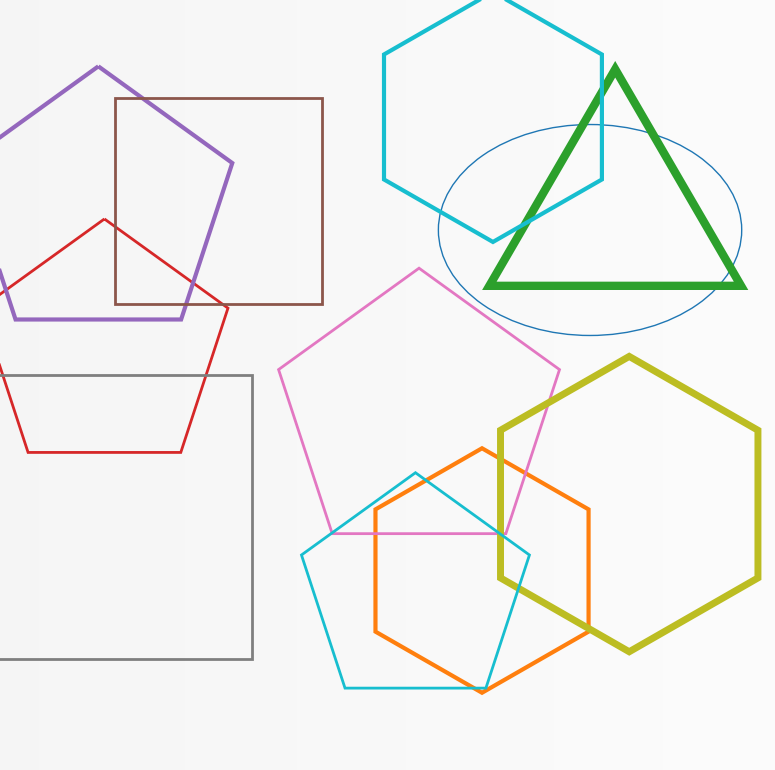[{"shape": "oval", "thickness": 0.5, "radius": 0.98, "center": [0.761, 0.701]}, {"shape": "hexagon", "thickness": 1.5, "radius": 0.79, "center": [0.622, 0.259]}, {"shape": "triangle", "thickness": 3, "radius": 0.94, "center": [0.794, 0.723]}, {"shape": "pentagon", "thickness": 1, "radius": 0.84, "center": [0.135, 0.548]}, {"shape": "pentagon", "thickness": 1.5, "radius": 0.91, "center": [0.127, 0.732]}, {"shape": "square", "thickness": 1, "radius": 0.67, "center": [0.282, 0.739]}, {"shape": "pentagon", "thickness": 1, "radius": 0.95, "center": [0.541, 0.461]}, {"shape": "square", "thickness": 1, "radius": 0.92, "center": [0.141, 0.329]}, {"shape": "hexagon", "thickness": 2.5, "radius": 0.96, "center": [0.812, 0.345]}, {"shape": "hexagon", "thickness": 1.5, "radius": 0.81, "center": [0.636, 0.848]}, {"shape": "pentagon", "thickness": 1, "radius": 0.77, "center": [0.536, 0.231]}]